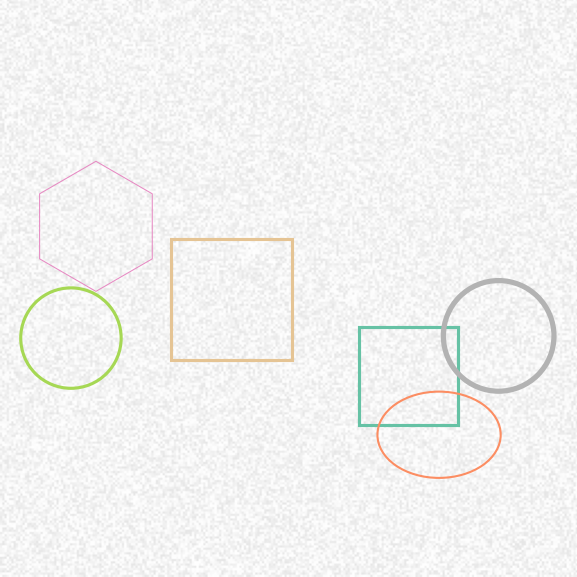[{"shape": "square", "thickness": 1.5, "radius": 0.43, "center": [0.707, 0.348]}, {"shape": "oval", "thickness": 1, "radius": 0.53, "center": [0.76, 0.246]}, {"shape": "hexagon", "thickness": 0.5, "radius": 0.56, "center": [0.166, 0.607]}, {"shape": "circle", "thickness": 1.5, "radius": 0.43, "center": [0.123, 0.414]}, {"shape": "square", "thickness": 1.5, "radius": 0.52, "center": [0.401, 0.481]}, {"shape": "circle", "thickness": 2.5, "radius": 0.48, "center": [0.863, 0.417]}]